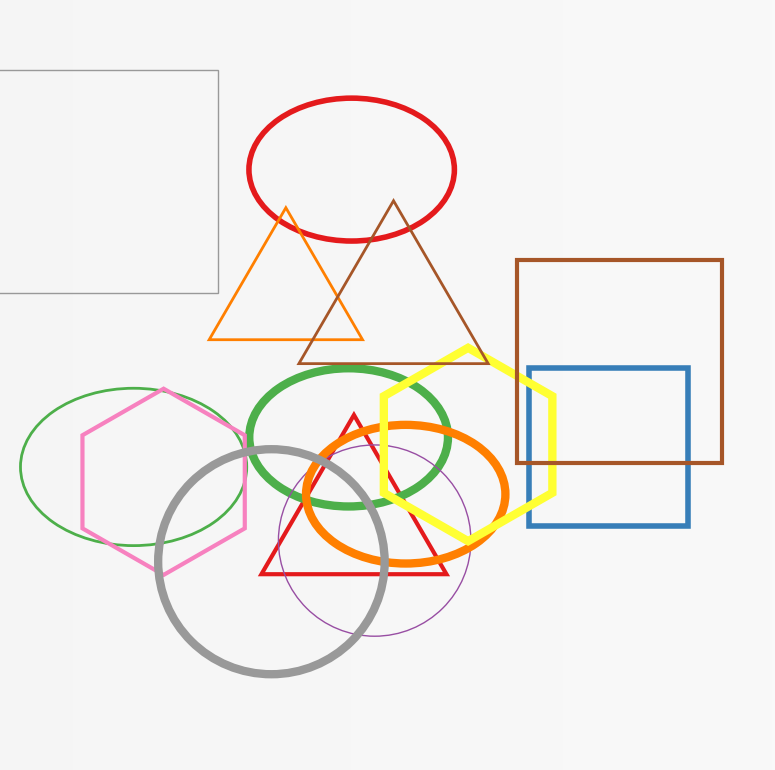[{"shape": "triangle", "thickness": 1.5, "radius": 0.69, "center": [0.457, 0.323]}, {"shape": "oval", "thickness": 2, "radius": 0.66, "center": [0.454, 0.78]}, {"shape": "square", "thickness": 2, "radius": 0.51, "center": [0.786, 0.419]}, {"shape": "oval", "thickness": 1, "radius": 0.73, "center": [0.172, 0.394]}, {"shape": "oval", "thickness": 3, "radius": 0.64, "center": [0.45, 0.432]}, {"shape": "circle", "thickness": 0.5, "radius": 0.62, "center": [0.483, 0.298]}, {"shape": "oval", "thickness": 3, "radius": 0.64, "center": [0.524, 0.358]}, {"shape": "triangle", "thickness": 1, "radius": 0.57, "center": [0.369, 0.616]}, {"shape": "hexagon", "thickness": 3, "radius": 0.63, "center": [0.604, 0.423]}, {"shape": "triangle", "thickness": 1, "radius": 0.71, "center": [0.508, 0.598]}, {"shape": "square", "thickness": 1.5, "radius": 0.66, "center": [0.8, 0.531]}, {"shape": "hexagon", "thickness": 1.5, "radius": 0.6, "center": [0.211, 0.374]}, {"shape": "circle", "thickness": 3, "radius": 0.73, "center": [0.35, 0.27]}, {"shape": "square", "thickness": 0.5, "radius": 0.72, "center": [0.137, 0.764]}]